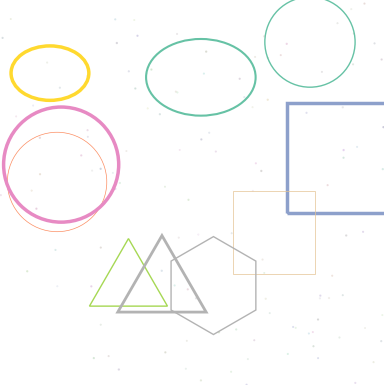[{"shape": "oval", "thickness": 1.5, "radius": 0.71, "center": [0.522, 0.799]}, {"shape": "circle", "thickness": 1, "radius": 0.59, "center": [0.805, 0.891]}, {"shape": "circle", "thickness": 0.5, "radius": 0.65, "center": [0.148, 0.527]}, {"shape": "square", "thickness": 2.5, "radius": 0.71, "center": [0.887, 0.589]}, {"shape": "circle", "thickness": 2.5, "radius": 0.75, "center": [0.159, 0.572]}, {"shape": "triangle", "thickness": 1, "radius": 0.58, "center": [0.334, 0.263]}, {"shape": "oval", "thickness": 2.5, "radius": 0.51, "center": [0.13, 0.81]}, {"shape": "square", "thickness": 0.5, "radius": 0.53, "center": [0.711, 0.396]}, {"shape": "triangle", "thickness": 2, "radius": 0.66, "center": [0.421, 0.256]}, {"shape": "hexagon", "thickness": 1, "radius": 0.64, "center": [0.554, 0.258]}]